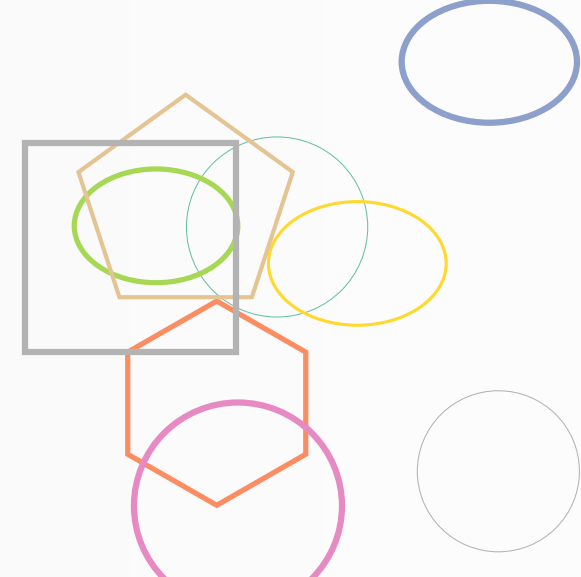[{"shape": "circle", "thickness": 0.5, "radius": 0.78, "center": [0.477, 0.606]}, {"shape": "hexagon", "thickness": 2.5, "radius": 0.88, "center": [0.373, 0.301]}, {"shape": "oval", "thickness": 3, "radius": 0.75, "center": [0.842, 0.892]}, {"shape": "circle", "thickness": 3, "radius": 0.89, "center": [0.409, 0.123]}, {"shape": "oval", "thickness": 2.5, "radius": 0.7, "center": [0.268, 0.608]}, {"shape": "oval", "thickness": 1.5, "radius": 0.76, "center": [0.615, 0.543]}, {"shape": "pentagon", "thickness": 2, "radius": 0.97, "center": [0.319, 0.641]}, {"shape": "circle", "thickness": 0.5, "radius": 0.7, "center": [0.857, 0.183]}, {"shape": "square", "thickness": 3, "radius": 0.91, "center": [0.224, 0.571]}]